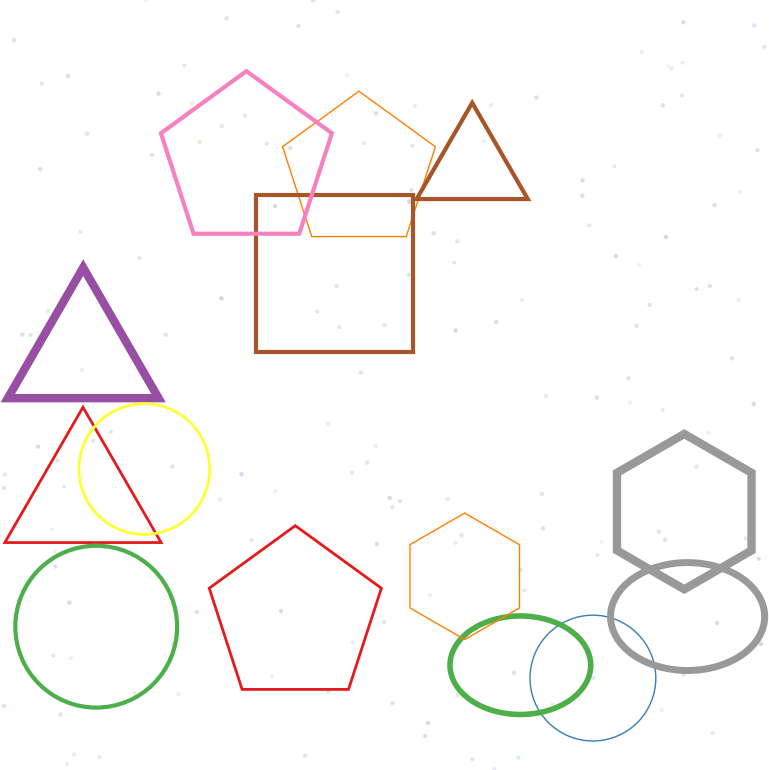[{"shape": "triangle", "thickness": 1, "radius": 0.59, "center": [0.108, 0.354]}, {"shape": "pentagon", "thickness": 1, "radius": 0.59, "center": [0.384, 0.2]}, {"shape": "circle", "thickness": 0.5, "radius": 0.41, "center": [0.77, 0.119]}, {"shape": "circle", "thickness": 1.5, "radius": 0.53, "center": [0.125, 0.186]}, {"shape": "oval", "thickness": 2, "radius": 0.46, "center": [0.676, 0.136]}, {"shape": "triangle", "thickness": 3, "radius": 0.57, "center": [0.108, 0.539]}, {"shape": "hexagon", "thickness": 0.5, "radius": 0.41, "center": [0.604, 0.252]}, {"shape": "pentagon", "thickness": 0.5, "radius": 0.52, "center": [0.466, 0.777]}, {"shape": "circle", "thickness": 1, "radius": 0.42, "center": [0.187, 0.391]}, {"shape": "triangle", "thickness": 1.5, "radius": 0.42, "center": [0.613, 0.783]}, {"shape": "square", "thickness": 1.5, "radius": 0.51, "center": [0.434, 0.645]}, {"shape": "pentagon", "thickness": 1.5, "radius": 0.58, "center": [0.32, 0.791]}, {"shape": "hexagon", "thickness": 3, "radius": 0.5, "center": [0.889, 0.336]}, {"shape": "oval", "thickness": 2.5, "radius": 0.5, "center": [0.893, 0.199]}]